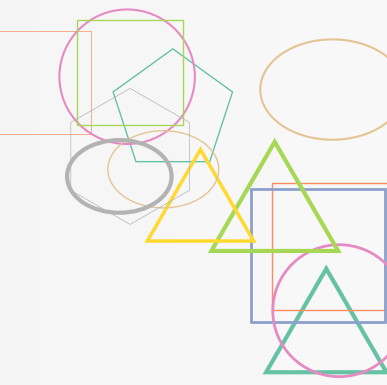[{"shape": "pentagon", "thickness": 1, "radius": 0.81, "center": [0.446, 0.711]}, {"shape": "triangle", "thickness": 3, "radius": 0.9, "center": [0.842, 0.123]}, {"shape": "square", "thickness": 0.5, "radius": 0.67, "center": [0.102, 0.786]}, {"shape": "square", "thickness": 1, "radius": 0.82, "center": [0.868, 0.359]}, {"shape": "square", "thickness": 2, "radius": 0.86, "center": [0.82, 0.337]}, {"shape": "circle", "thickness": 1.5, "radius": 0.87, "center": [0.328, 0.801]}, {"shape": "circle", "thickness": 2, "radius": 0.86, "center": [0.875, 0.193]}, {"shape": "square", "thickness": 1, "radius": 0.68, "center": [0.336, 0.811]}, {"shape": "triangle", "thickness": 3, "radius": 0.94, "center": [0.709, 0.443]}, {"shape": "triangle", "thickness": 2.5, "radius": 0.79, "center": [0.517, 0.453]}, {"shape": "oval", "thickness": 1.5, "radius": 0.93, "center": [0.858, 0.767]}, {"shape": "oval", "thickness": 1, "radius": 0.72, "center": [0.421, 0.56]}, {"shape": "oval", "thickness": 3, "radius": 0.67, "center": [0.308, 0.542]}, {"shape": "hexagon", "thickness": 0.5, "radius": 0.88, "center": [0.336, 0.594]}]